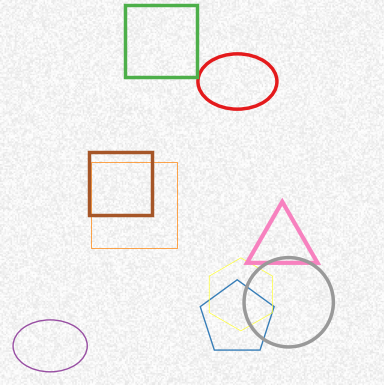[{"shape": "oval", "thickness": 2.5, "radius": 0.51, "center": [0.617, 0.788]}, {"shape": "pentagon", "thickness": 1, "radius": 0.5, "center": [0.616, 0.172]}, {"shape": "square", "thickness": 2.5, "radius": 0.47, "center": [0.417, 0.894]}, {"shape": "oval", "thickness": 1, "radius": 0.48, "center": [0.13, 0.102]}, {"shape": "square", "thickness": 0.5, "radius": 0.55, "center": [0.348, 0.468]}, {"shape": "hexagon", "thickness": 0.5, "radius": 0.47, "center": [0.626, 0.235]}, {"shape": "square", "thickness": 2.5, "radius": 0.41, "center": [0.313, 0.523]}, {"shape": "triangle", "thickness": 3, "radius": 0.53, "center": [0.733, 0.37]}, {"shape": "circle", "thickness": 2.5, "radius": 0.58, "center": [0.75, 0.215]}]